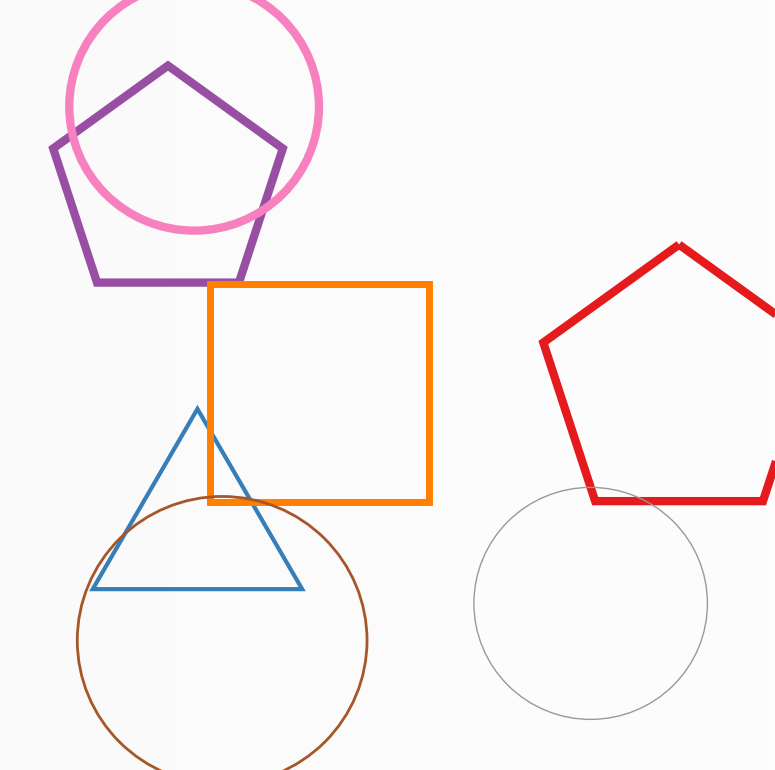[{"shape": "pentagon", "thickness": 3, "radius": 0.92, "center": [0.876, 0.498]}, {"shape": "triangle", "thickness": 1.5, "radius": 0.78, "center": [0.255, 0.313]}, {"shape": "pentagon", "thickness": 3, "radius": 0.78, "center": [0.217, 0.759]}, {"shape": "square", "thickness": 2.5, "radius": 0.71, "center": [0.413, 0.49]}, {"shape": "circle", "thickness": 1, "radius": 0.93, "center": [0.287, 0.168]}, {"shape": "circle", "thickness": 3, "radius": 0.81, "center": [0.25, 0.862]}, {"shape": "circle", "thickness": 0.5, "radius": 0.75, "center": [0.762, 0.216]}]